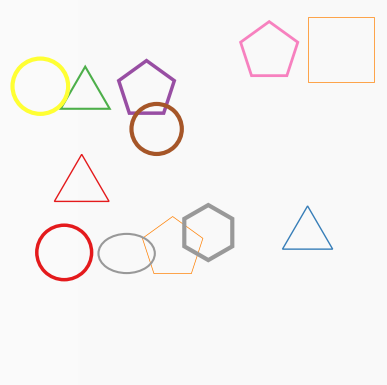[{"shape": "triangle", "thickness": 1, "radius": 0.41, "center": [0.211, 0.518]}, {"shape": "circle", "thickness": 2.5, "radius": 0.35, "center": [0.166, 0.344]}, {"shape": "triangle", "thickness": 1, "radius": 0.37, "center": [0.794, 0.39]}, {"shape": "triangle", "thickness": 1.5, "radius": 0.36, "center": [0.22, 0.754]}, {"shape": "pentagon", "thickness": 2.5, "radius": 0.38, "center": [0.378, 0.767]}, {"shape": "pentagon", "thickness": 0.5, "radius": 0.41, "center": [0.446, 0.356]}, {"shape": "square", "thickness": 0.5, "radius": 0.42, "center": [0.881, 0.872]}, {"shape": "circle", "thickness": 3, "radius": 0.36, "center": [0.104, 0.776]}, {"shape": "circle", "thickness": 3, "radius": 0.32, "center": [0.404, 0.665]}, {"shape": "pentagon", "thickness": 2, "radius": 0.39, "center": [0.695, 0.866]}, {"shape": "oval", "thickness": 1.5, "radius": 0.36, "center": [0.327, 0.342]}, {"shape": "hexagon", "thickness": 3, "radius": 0.36, "center": [0.538, 0.396]}]